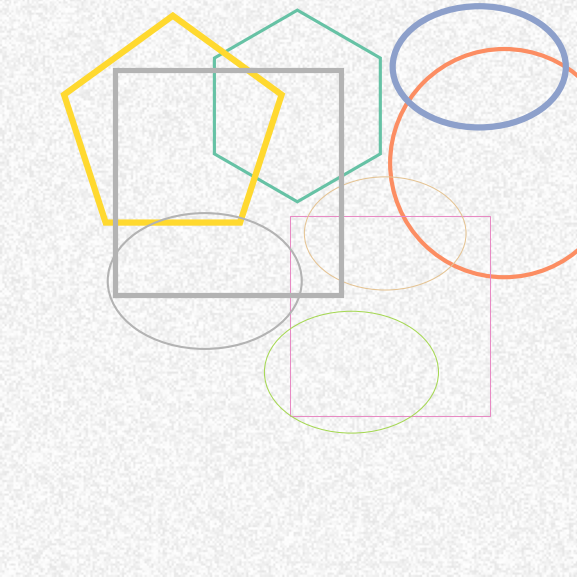[{"shape": "hexagon", "thickness": 1.5, "radius": 0.83, "center": [0.515, 0.816]}, {"shape": "circle", "thickness": 2, "radius": 0.99, "center": [0.873, 0.717]}, {"shape": "oval", "thickness": 3, "radius": 0.75, "center": [0.83, 0.883]}, {"shape": "square", "thickness": 0.5, "radius": 0.87, "center": [0.675, 0.452]}, {"shape": "oval", "thickness": 0.5, "radius": 0.75, "center": [0.609, 0.355]}, {"shape": "pentagon", "thickness": 3, "radius": 0.99, "center": [0.299, 0.774]}, {"shape": "oval", "thickness": 0.5, "radius": 0.7, "center": [0.667, 0.595]}, {"shape": "oval", "thickness": 1, "radius": 0.84, "center": [0.355, 0.513]}, {"shape": "square", "thickness": 2.5, "radius": 0.98, "center": [0.395, 0.683]}]